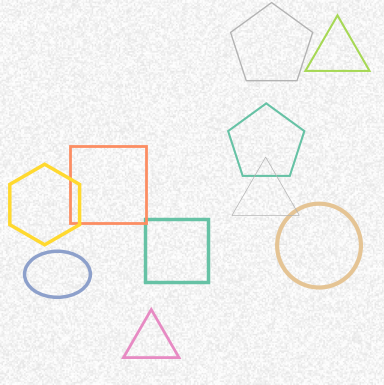[{"shape": "pentagon", "thickness": 1.5, "radius": 0.52, "center": [0.692, 0.627]}, {"shape": "square", "thickness": 2.5, "radius": 0.41, "center": [0.458, 0.35]}, {"shape": "square", "thickness": 2, "radius": 0.5, "center": [0.28, 0.52]}, {"shape": "oval", "thickness": 2.5, "radius": 0.43, "center": [0.149, 0.288]}, {"shape": "triangle", "thickness": 2, "radius": 0.42, "center": [0.393, 0.113]}, {"shape": "triangle", "thickness": 1.5, "radius": 0.48, "center": [0.877, 0.864]}, {"shape": "hexagon", "thickness": 2.5, "radius": 0.52, "center": [0.116, 0.469]}, {"shape": "circle", "thickness": 3, "radius": 0.54, "center": [0.829, 0.362]}, {"shape": "pentagon", "thickness": 1, "radius": 0.56, "center": [0.705, 0.881]}, {"shape": "triangle", "thickness": 0.5, "radius": 0.51, "center": [0.69, 0.491]}]